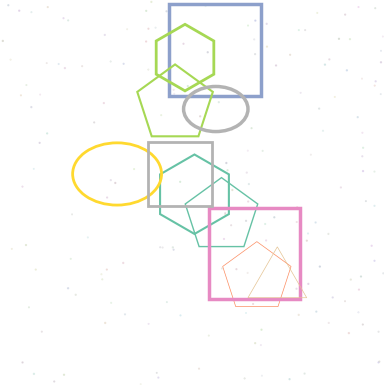[{"shape": "hexagon", "thickness": 1.5, "radius": 0.52, "center": [0.505, 0.496]}, {"shape": "pentagon", "thickness": 1, "radius": 0.49, "center": [0.575, 0.44]}, {"shape": "pentagon", "thickness": 0.5, "radius": 0.47, "center": [0.667, 0.279]}, {"shape": "square", "thickness": 2.5, "radius": 0.6, "center": [0.559, 0.871]}, {"shape": "square", "thickness": 2.5, "radius": 0.59, "center": [0.661, 0.341]}, {"shape": "hexagon", "thickness": 2, "radius": 0.43, "center": [0.481, 0.85]}, {"shape": "pentagon", "thickness": 1.5, "radius": 0.52, "center": [0.455, 0.729]}, {"shape": "oval", "thickness": 2, "radius": 0.58, "center": [0.304, 0.548]}, {"shape": "triangle", "thickness": 0.5, "radius": 0.44, "center": [0.72, 0.271]}, {"shape": "oval", "thickness": 2.5, "radius": 0.42, "center": [0.56, 0.717]}, {"shape": "square", "thickness": 2, "radius": 0.41, "center": [0.467, 0.549]}]